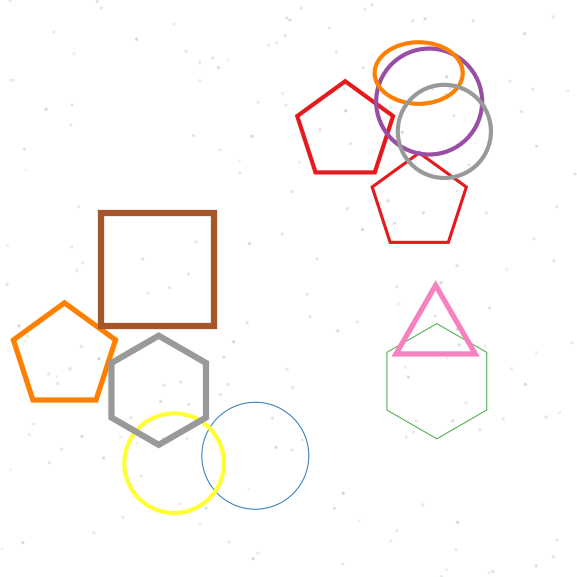[{"shape": "pentagon", "thickness": 2, "radius": 0.44, "center": [0.598, 0.771]}, {"shape": "pentagon", "thickness": 1.5, "radius": 0.43, "center": [0.726, 0.649]}, {"shape": "circle", "thickness": 0.5, "radius": 0.46, "center": [0.442, 0.21]}, {"shape": "hexagon", "thickness": 0.5, "radius": 0.5, "center": [0.756, 0.339]}, {"shape": "circle", "thickness": 2, "radius": 0.46, "center": [0.743, 0.823]}, {"shape": "pentagon", "thickness": 2.5, "radius": 0.46, "center": [0.112, 0.382]}, {"shape": "oval", "thickness": 2, "radius": 0.38, "center": [0.725, 0.873]}, {"shape": "circle", "thickness": 2, "radius": 0.43, "center": [0.302, 0.197]}, {"shape": "square", "thickness": 3, "radius": 0.49, "center": [0.273, 0.533]}, {"shape": "triangle", "thickness": 2.5, "radius": 0.4, "center": [0.754, 0.426]}, {"shape": "hexagon", "thickness": 3, "radius": 0.47, "center": [0.275, 0.323]}, {"shape": "circle", "thickness": 2, "radius": 0.4, "center": [0.769, 0.772]}]